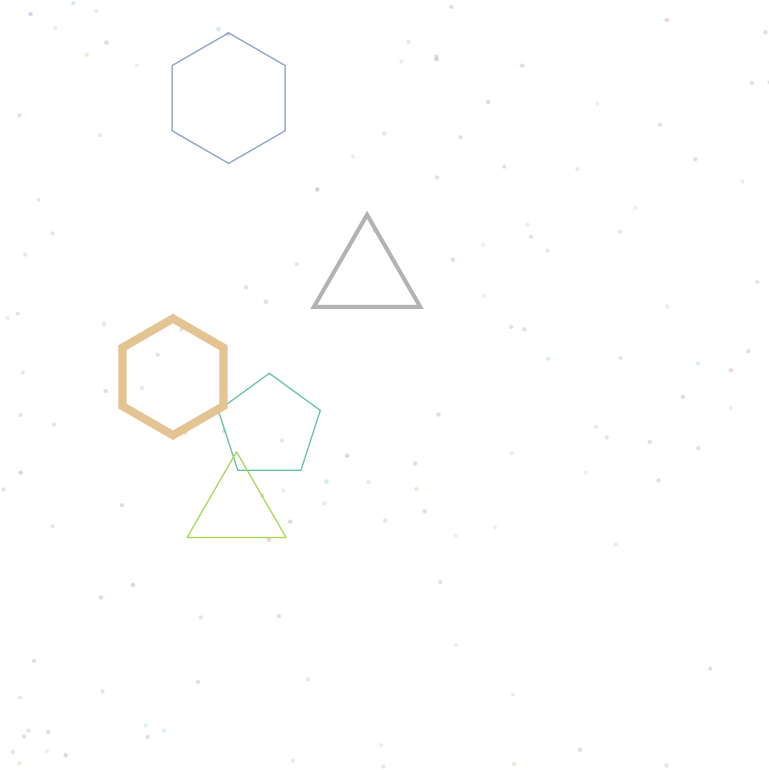[{"shape": "pentagon", "thickness": 0.5, "radius": 0.35, "center": [0.35, 0.445]}, {"shape": "hexagon", "thickness": 0.5, "radius": 0.42, "center": [0.297, 0.873]}, {"shape": "triangle", "thickness": 0.5, "radius": 0.37, "center": [0.307, 0.339]}, {"shape": "hexagon", "thickness": 3, "radius": 0.38, "center": [0.225, 0.511]}, {"shape": "triangle", "thickness": 1.5, "radius": 0.4, "center": [0.477, 0.641]}]